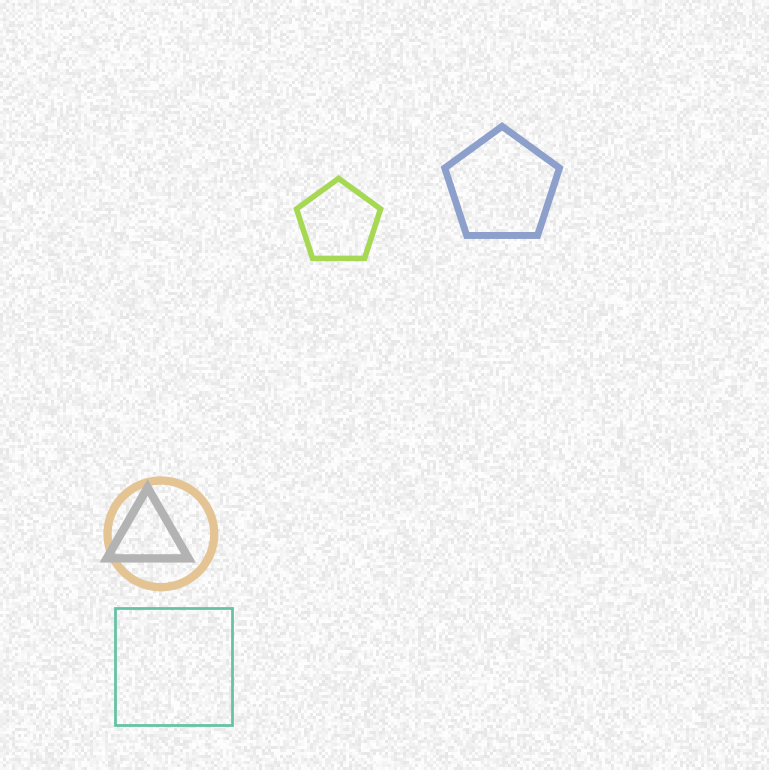[{"shape": "square", "thickness": 1, "radius": 0.38, "center": [0.225, 0.135]}, {"shape": "pentagon", "thickness": 2.5, "radius": 0.39, "center": [0.652, 0.758]}, {"shape": "pentagon", "thickness": 2, "radius": 0.29, "center": [0.44, 0.711]}, {"shape": "circle", "thickness": 3, "radius": 0.35, "center": [0.209, 0.307]}, {"shape": "triangle", "thickness": 3, "radius": 0.31, "center": [0.192, 0.306]}]